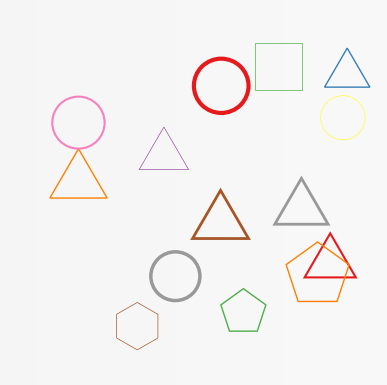[{"shape": "triangle", "thickness": 1.5, "radius": 0.38, "center": [0.852, 0.318]}, {"shape": "circle", "thickness": 3, "radius": 0.35, "center": [0.571, 0.777]}, {"shape": "triangle", "thickness": 1, "radius": 0.34, "center": [0.896, 0.807]}, {"shape": "square", "thickness": 0.5, "radius": 0.31, "center": [0.719, 0.827]}, {"shape": "pentagon", "thickness": 1, "radius": 0.31, "center": [0.628, 0.189]}, {"shape": "triangle", "thickness": 0.5, "radius": 0.37, "center": [0.423, 0.596]}, {"shape": "pentagon", "thickness": 1, "radius": 0.43, "center": [0.82, 0.286]}, {"shape": "triangle", "thickness": 1, "radius": 0.43, "center": [0.203, 0.528]}, {"shape": "circle", "thickness": 0.5, "radius": 0.29, "center": [0.885, 0.694]}, {"shape": "hexagon", "thickness": 0.5, "radius": 0.31, "center": [0.354, 0.153]}, {"shape": "triangle", "thickness": 2, "radius": 0.42, "center": [0.569, 0.422]}, {"shape": "circle", "thickness": 1.5, "radius": 0.34, "center": [0.202, 0.681]}, {"shape": "triangle", "thickness": 2, "radius": 0.4, "center": [0.778, 0.457]}, {"shape": "circle", "thickness": 2.5, "radius": 0.32, "center": [0.453, 0.283]}]